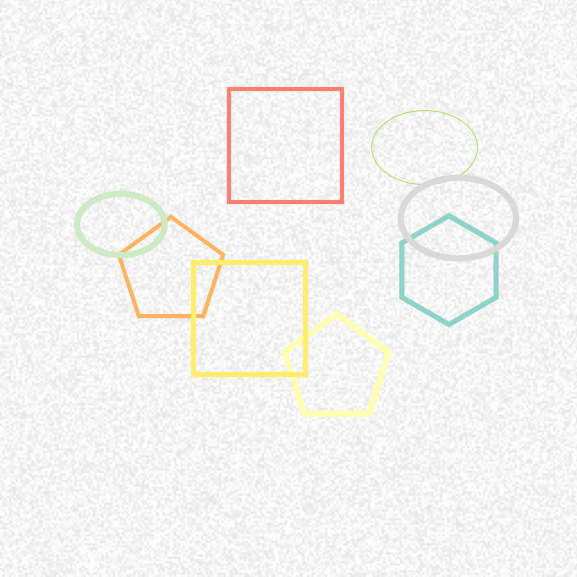[{"shape": "hexagon", "thickness": 2.5, "radius": 0.47, "center": [0.777, 0.531]}, {"shape": "pentagon", "thickness": 3, "radius": 0.48, "center": [0.583, 0.36]}, {"shape": "square", "thickness": 2, "radius": 0.49, "center": [0.494, 0.747]}, {"shape": "pentagon", "thickness": 2, "radius": 0.47, "center": [0.296, 0.529]}, {"shape": "oval", "thickness": 0.5, "radius": 0.46, "center": [0.735, 0.744]}, {"shape": "oval", "thickness": 3, "radius": 0.5, "center": [0.794, 0.622]}, {"shape": "oval", "thickness": 3, "radius": 0.38, "center": [0.209, 0.61]}, {"shape": "square", "thickness": 2.5, "radius": 0.49, "center": [0.431, 0.449]}]